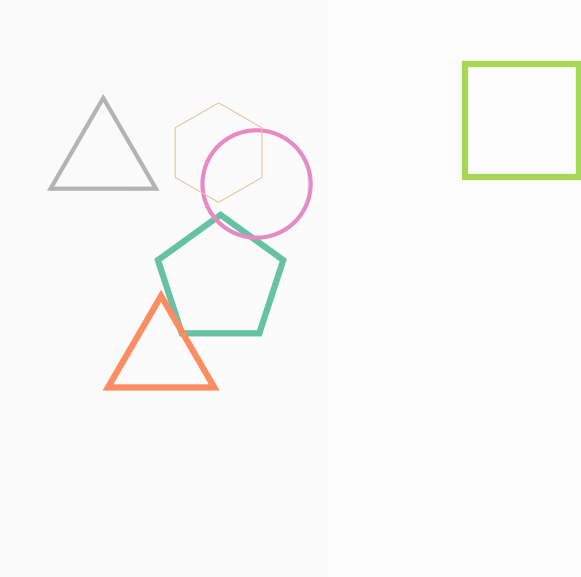[{"shape": "pentagon", "thickness": 3, "radius": 0.57, "center": [0.38, 0.514]}, {"shape": "triangle", "thickness": 3, "radius": 0.53, "center": [0.277, 0.381]}, {"shape": "circle", "thickness": 2, "radius": 0.47, "center": [0.441, 0.681]}, {"shape": "square", "thickness": 3, "radius": 0.49, "center": [0.898, 0.791]}, {"shape": "hexagon", "thickness": 0.5, "radius": 0.43, "center": [0.376, 0.735]}, {"shape": "triangle", "thickness": 2, "radius": 0.52, "center": [0.178, 0.725]}]